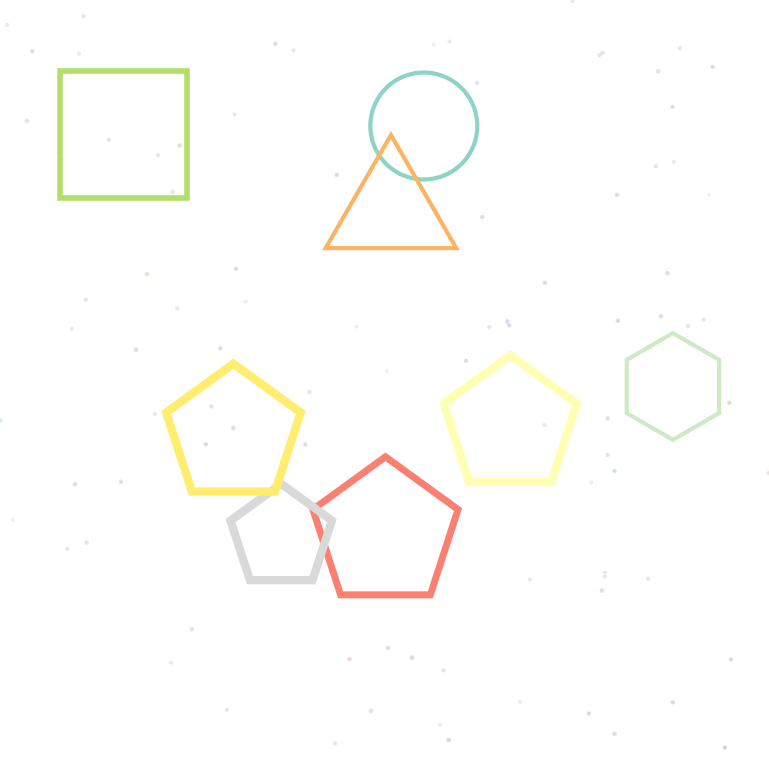[{"shape": "circle", "thickness": 1.5, "radius": 0.35, "center": [0.55, 0.836]}, {"shape": "pentagon", "thickness": 3, "radius": 0.45, "center": [0.663, 0.448]}, {"shape": "pentagon", "thickness": 2.5, "radius": 0.5, "center": [0.501, 0.308]}, {"shape": "triangle", "thickness": 1.5, "radius": 0.49, "center": [0.508, 0.727]}, {"shape": "square", "thickness": 2, "radius": 0.41, "center": [0.16, 0.825]}, {"shape": "pentagon", "thickness": 3, "radius": 0.35, "center": [0.365, 0.303]}, {"shape": "hexagon", "thickness": 1.5, "radius": 0.35, "center": [0.874, 0.498]}, {"shape": "pentagon", "thickness": 3, "radius": 0.46, "center": [0.303, 0.436]}]